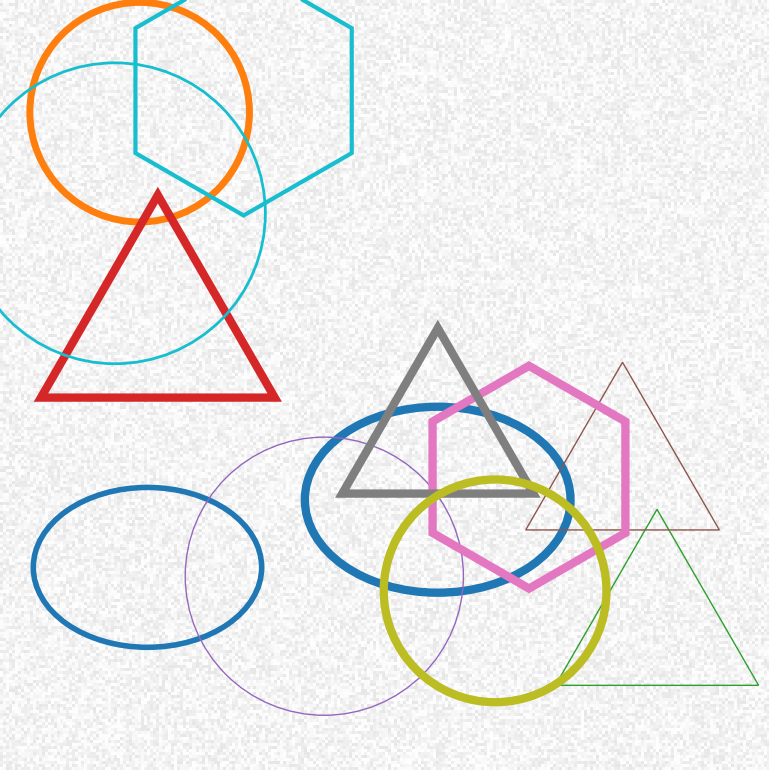[{"shape": "oval", "thickness": 3, "radius": 0.86, "center": [0.568, 0.351]}, {"shape": "oval", "thickness": 2, "radius": 0.74, "center": [0.192, 0.263]}, {"shape": "circle", "thickness": 2.5, "radius": 0.71, "center": [0.181, 0.854]}, {"shape": "triangle", "thickness": 0.5, "radius": 0.76, "center": [0.853, 0.186]}, {"shape": "triangle", "thickness": 3, "radius": 0.88, "center": [0.205, 0.571]}, {"shape": "circle", "thickness": 0.5, "radius": 0.9, "center": [0.421, 0.252]}, {"shape": "triangle", "thickness": 0.5, "radius": 0.73, "center": [0.808, 0.384]}, {"shape": "hexagon", "thickness": 3, "radius": 0.72, "center": [0.687, 0.38]}, {"shape": "triangle", "thickness": 3, "radius": 0.72, "center": [0.569, 0.431]}, {"shape": "circle", "thickness": 3, "radius": 0.72, "center": [0.643, 0.233]}, {"shape": "hexagon", "thickness": 1.5, "radius": 0.81, "center": [0.316, 0.882]}, {"shape": "circle", "thickness": 1, "radius": 0.98, "center": [0.149, 0.723]}]